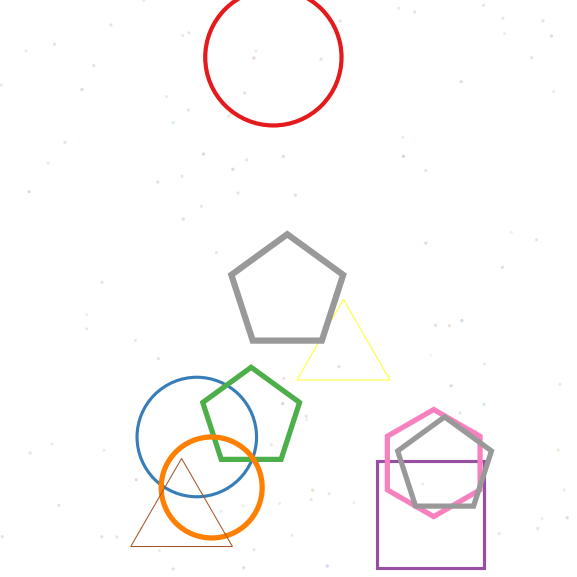[{"shape": "circle", "thickness": 2, "radius": 0.59, "center": [0.473, 0.9]}, {"shape": "circle", "thickness": 1.5, "radius": 0.52, "center": [0.341, 0.242]}, {"shape": "pentagon", "thickness": 2.5, "radius": 0.44, "center": [0.435, 0.275]}, {"shape": "square", "thickness": 1.5, "radius": 0.46, "center": [0.745, 0.108]}, {"shape": "circle", "thickness": 2.5, "radius": 0.44, "center": [0.367, 0.155]}, {"shape": "triangle", "thickness": 0.5, "radius": 0.47, "center": [0.595, 0.388]}, {"shape": "triangle", "thickness": 0.5, "radius": 0.51, "center": [0.314, 0.104]}, {"shape": "hexagon", "thickness": 2.5, "radius": 0.46, "center": [0.751, 0.197]}, {"shape": "pentagon", "thickness": 2.5, "radius": 0.43, "center": [0.77, 0.192]}, {"shape": "pentagon", "thickness": 3, "radius": 0.51, "center": [0.497, 0.492]}]